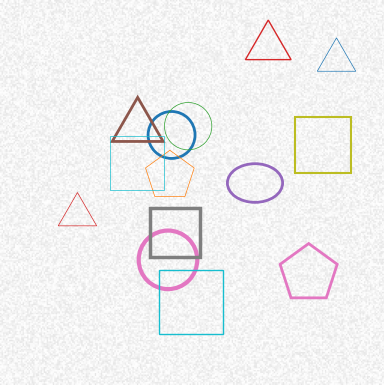[{"shape": "circle", "thickness": 2, "radius": 0.3, "center": [0.446, 0.649]}, {"shape": "triangle", "thickness": 0.5, "radius": 0.29, "center": [0.874, 0.844]}, {"shape": "pentagon", "thickness": 0.5, "radius": 0.33, "center": [0.441, 0.543]}, {"shape": "circle", "thickness": 0.5, "radius": 0.31, "center": [0.489, 0.672]}, {"shape": "triangle", "thickness": 1, "radius": 0.34, "center": [0.697, 0.879]}, {"shape": "triangle", "thickness": 0.5, "radius": 0.29, "center": [0.201, 0.442]}, {"shape": "oval", "thickness": 2, "radius": 0.36, "center": [0.662, 0.525]}, {"shape": "triangle", "thickness": 2, "radius": 0.38, "center": [0.358, 0.671]}, {"shape": "pentagon", "thickness": 2, "radius": 0.39, "center": [0.802, 0.289]}, {"shape": "circle", "thickness": 3, "radius": 0.38, "center": [0.436, 0.325]}, {"shape": "square", "thickness": 2.5, "radius": 0.32, "center": [0.455, 0.396]}, {"shape": "square", "thickness": 1.5, "radius": 0.37, "center": [0.839, 0.623]}, {"shape": "square", "thickness": 0.5, "radius": 0.35, "center": [0.355, 0.576]}, {"shape": "square", "thickness": 1, "radius": 0.42, "center": [0.496, 0.216]}]